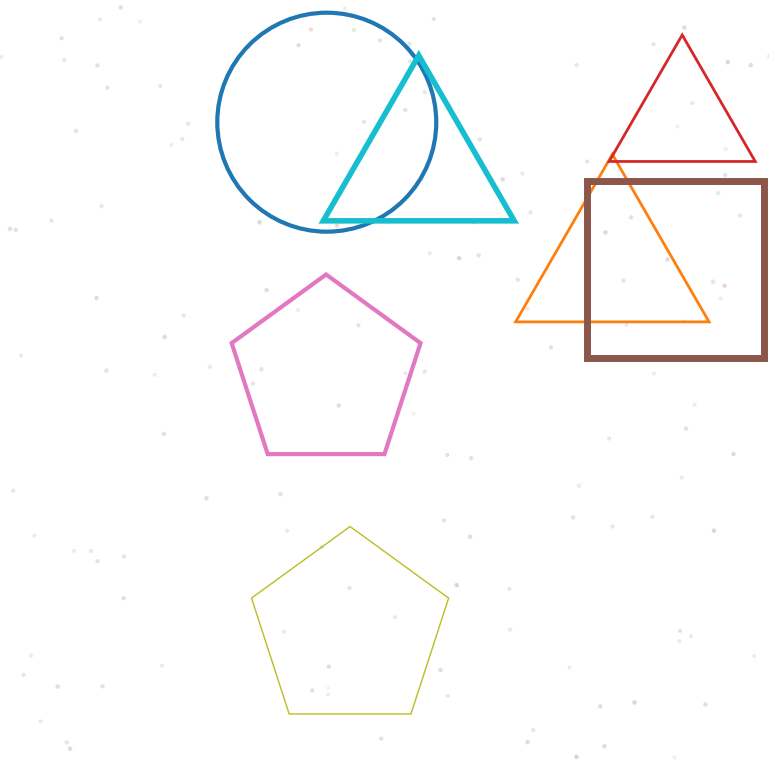[{"shape": "circle", "thickness": 1.5, "radius": 0.71, "center": [0.424, 0.841]}, {"shape": "triangle", "thickness": 1, "radius": 0.73, "center": [0.795, 0.655]}, {"shape": "triangle", "thickness": 1, "radius": 0.55, "center": [0.886, 0.845]}, {"shape": "square", "thickness": 2.5, "radius": 0.57, "center": [0.877, 0.65]}, {"shape": "pentagon", "thickness": 1.5, "radius": 0.64, "center": [0.423, 0.515]}, {"shape": "pentagon", "thickness": 0.5, "radius": 0.67, "center": [0.455, 0.182]}, {"shape": "triangle", "thickness": 2, "radius": 0.72, "center": [0.544, 0.785]}]